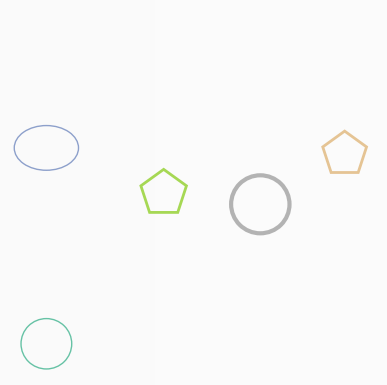[{"shape": "circle", "thickness": 1, "radius": 0.33, "center": [0.12, 0.107]}, {"shape": "oval", "thickness": 1, "radius": 0.41, "center": [0.12, 0.616]}, {"shape": "pentagon", "thickness": 2, "radius": 0.31, "center": [0.422, 0.498]}, {"shape": "pentagon", "thickness": 2, "radius": 0.3, "center": [0.889, 0.6]}, {"shape": "circle", "thickness": 3, "radius": 0.38, "center": [0.672, 0.469]}]